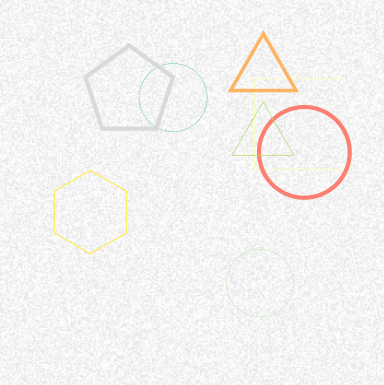[{"shape": "circle", "thickness": 0.5, "radius": 0.44, "center": [0.45, 0.747]}, {"shape": "square", "thickness": 0.5, "radius": 0.59, "center": [0.778, 0.678]}, {"shape": "circle", "thickness": 3, "radius": 0.59, "center": [0.79, 0.604]}, {"shape": "triangle", "thickness": 2.5, "radius": 0.49, "center": [0.684, 0.814]}, {"shape": "triangle", "thickness": 0.5, "radius": 0.46, "center": [0.683, 0.643]}, {"shape": "pentagon", "thickness": 3, "radius": 0.6, "center": [0.336, 0.762]}, {"shape": "circle", "thickness": 0.5, "radius": 0.44, "center": [0.675, 0.265]}, {"shape": "hexagon", "thickness": 1, "radius": 0.54, "center": [0.235, 0.449]}]